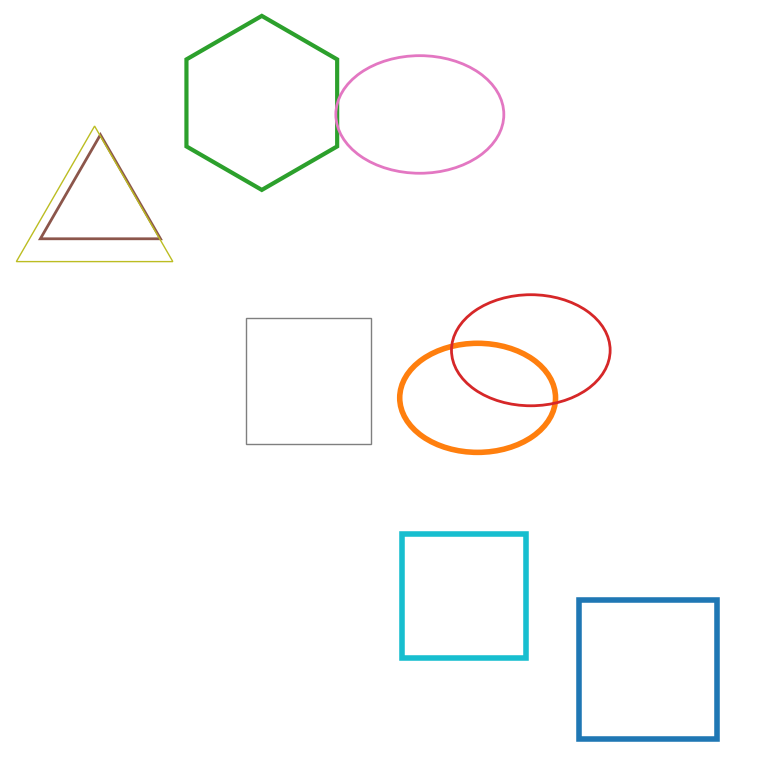[{"shape": "square", "thickness": 2, "radius": 0.45, "center": [0.842, 0.13]}, {"shape": "oval", "thickness": 2, "radius": 0.51, "center": [0.62, 0.483]}, {"shape": "hexagon", "thickness": 1.5, "radius": 0.57, "center": [0.34, 0.866]}, {"shape": "oval", "thickness": 1, "radius": 0.52, "center": [0.689, 0.545]}, {"shape": "triangle", "thickness": 1, "radius": 0.45, "center": [0.13, 0.735]}, {"shape": "oval", "thickness": 1, "radius": 0.55, "center": [0.545, 0.851]}, {"shape": "square", "thickness": 0.5, "radius": 0.41, "center": [0.401, 0.505]}, {"shape": "triangle", "thickness": 0.5, "radius": 0.59, "center": [0.123, 0.719]}, {"shape": "square", "thickness": 2, "radius": 0.4, "center": [0.603, 0.226]}]